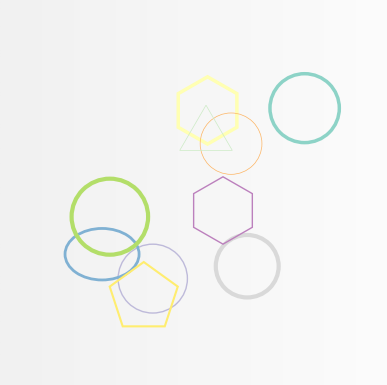[{"shape": "circle", "thickness": 2.5, "radius": 0.45, "center": [0.786, 0.719]}, {"shape": "hexagon", "thickness": 2.5, "radius": 0.44, "center": [0.536, 0.713]}, {"shape": "circle", "thickness": 1, "radius": 0.45, "center": [0.394, 0.276]}, {"shape": "oval", "thickness": 2, "radius": 0.48, "center": [0.263, 0.34]}, {"shape": "circle", "thickness": 0.5, "radius": 0.4, "center": [0.596, 0.627]}, {"shape": "circle", "thickness": 3, "radius": 0.49, "center": [0.283, 0.437]}, {"shape": "circle", "thickness": 3, "radius": 0.41, "center": [0.638, 0.309]}, {"shape": "hexagon", "thickness": 1, "radius": 0.44, "center": [0.575, 0.453]}, {"shape": "triangle", "thickness": 0.5, "radius": 0.39, "center": [0.532, 0.648]}, {"shape": "pentagon", "thickness": 1.5, "radius": 0.46, "center": [0.371, 0.227]}]